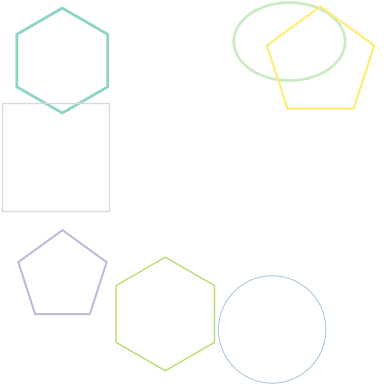[{"shape": "hexagon", "thickness": 2, "radius": 0.68, "center": [0.162, 0.843]}, {"shape": "pentagon", "thickness": 1.5, "radius": 0.6, "center": [0.162, 0.282]}, {"shape": "circle", "thickness": 0.5, "radius": 0.7, "center": [0.707, 0.144]}, {"shape": "hexagon", "thickness": 1, "radius": 0.74, "center": [0.429, 0.184]}, {"shape": "square", "thickness": 1, "radius": 0.7, "center": [0.144, 0.592]}, {"shape": "oval", "thickness": 2, "radius": 0.72, "center": [0.752, 0.892]}, {"shape": "pentagon", "thickness": 1.5, "radius": 0.73, "center": [0.833, 0.837]}]